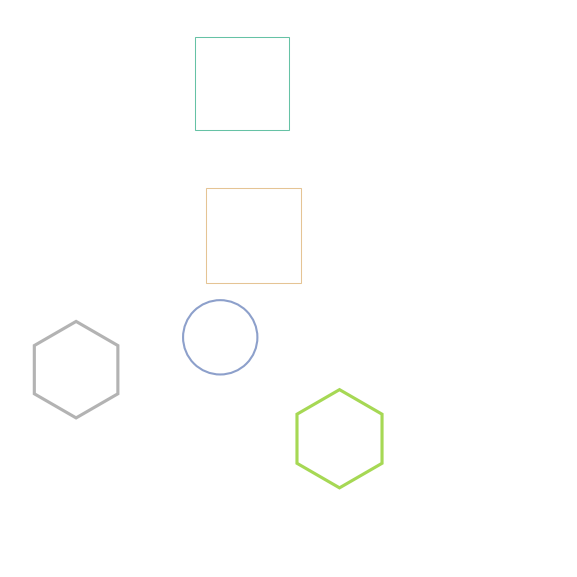[{"shape": "square", "thickness": 0.5, "radius": 0.4, "center": [0.419, 0.855]}, {"shape": "circle", "thickness": 1, "radius": 0.32, "center": [0.381, 0.415]}, {"shape": "hexagon", "thickness": 1.5, "radius": 0.43, "center": [0.588, 0.239]}, {"shape": "square", "thickness": 0.5, "radius": 0.41, "center": [0.439, 0.592]}, {"shape": "hexagon", "thickness": 1.5, "radius": 0.42, "center": [0.132, 0.359]}]